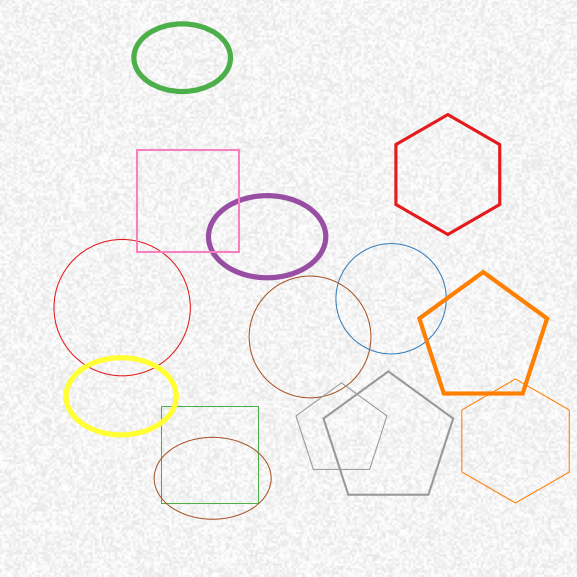[{"shape": "hexagon", "thickness": 1.5, "radius": 0.52, "center": [0.775, 0.697]}, {"shape": "circle", "thickness": 0.5, "radius": 0.59, "center": [0.212, 0.466]}, {"shape": "circle", "thickness": 0.5, "radius": 0.48, "center": [0.677, 0.482]}, {"shape": "oval", "thickness": 2.5, "radius": 0.42, "center": [0.316, 0.899]}, {"shape": "square", "thickness": 0.5, "radius": 0.42, "center": [0.363, 0.212]}, {"shape": "oval", "thickness": 2.5, "radius": 0.51, "center": [0.463, 0.589]}, {"shape": "pentagon", "thickness": 2, "radius": 0.58, "center": [0.837, 0.412]}, {"shape": "hexagon", "thickness": 0.5, "radius": 0.54, "center": [0.893, 0.236]}, {"shape": "oval", "thickness": 2.5, "radius": 0.48, "center": [0.21, 0.313]}, {"shape": "oval", "thickness": 0.5, "radius": 0.51, "center": [0.368, 0.171]}, {"shape": "circle", "thickness": 0.5, "radius": 0.53, "center": [0.537, 0.416]}, {"shape": "square", "thickness": 1, "radius": 0.44, "center": [0.326, 0.652]}, {"shape": "pentagon", "thickness": 1, "radius": 0.59, "center": [0.672, 0.238]}, {"shape": "pentagon", "thickness": 0.5, "radius": 0.41, "center": [0.591, 0.253]}]